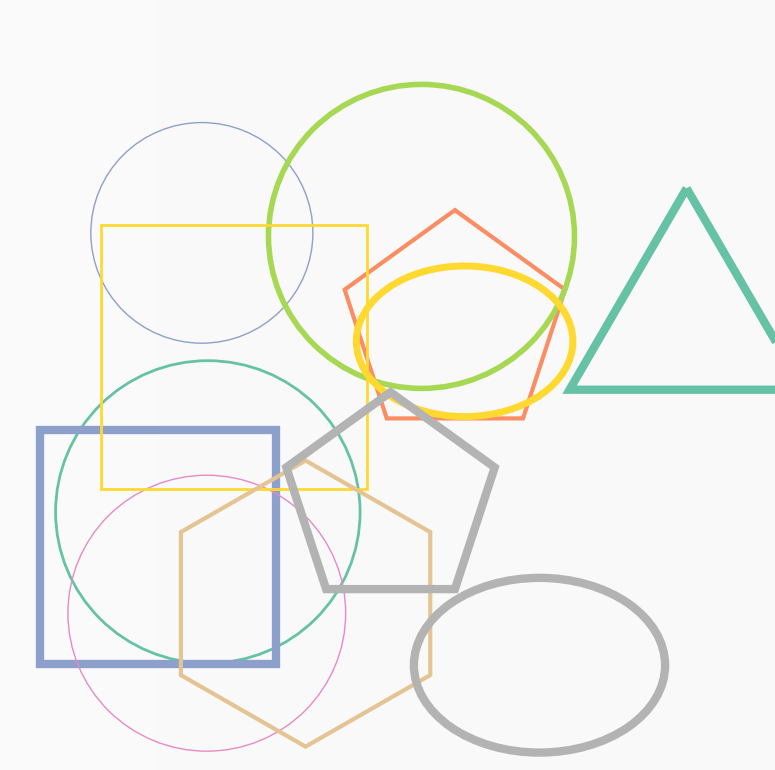[{"shape": "circle", "thickness": 1, "radius": 0.98, "center": [0.268, 0.335]}, {"shape": "triangle", "thickness": 3, "radius": 0.87, "center": [0.886, 0.581]}, {"shape": "pentagon", "thickness": 1.5, "radius": 0.75, "center": [0.587, 0.578]}, {"shape": "square", "thickness": 3, "radius": 0.76, "center": [0.204, 0.29]}, {"shape": "circle", "thickness": 0.5, "radius": 0.72, "center": [0.26, 0.698]}, {"shape": "circle", "thickness": 0.5, "radius": 0.9, "center": [0.267, 0.204]}, {"shape": "circle", "thickness": 2, "radius": 0.99, "center": [0.544, 0.693]}, {"shape": "oval", "thickness": 2.5, "radius": 0.7, "center": [0.599, 0.557]}, {"shape": "square", "thickness": 1, "radius": 0.86, "center": [0.302, 0.536]}, {"shape": "hexagon", "thickness": 1.5, "radius": 0.93, "center": [0.394, 0.216]}, {"shape": "oval", "thickness": 3, "radius": 0.81, "center": [0.696, 0.136]}, {"shape": "pentagon", "thickness": 3, "radius": 0.71, "center": [0.504, 0.349]}]